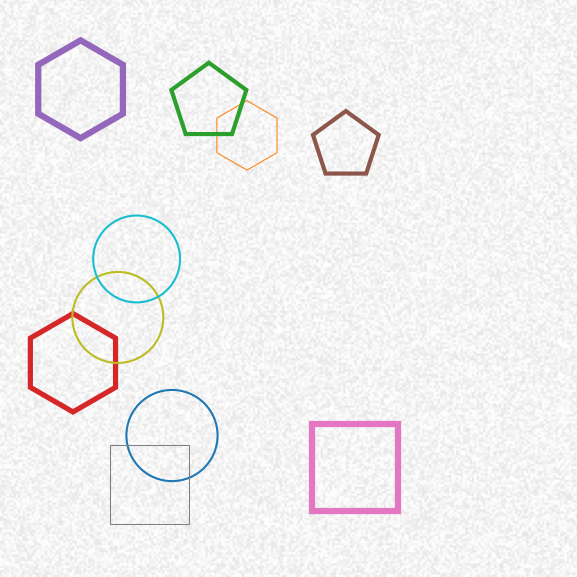[{"shape": "circle", "thickness": 1, "radius": 0.39, "center": [0.298, 0.245]}, {"shape": "hexagon", "thickness": 0.5, "radius": 0.3, "center": [0.428, 0.765]}, {"shape": "pentagon", "thickness": 2, "radius": 0.34, "center": [0.362, 0.822]}, {"shape": "hexagon", "thickness": 2.5, "radius": 0.43, "center": [0.126, 0.371]}, {"shape": "hexagon", "thickness": 3, "radius": 0.42, "center": [0.14, 0.845]}, {"shape": "pentagon", "thickness": 2, "radius": 0.3, "center": [0.599, 0.747]}, {"shape": "square", "thickness": 3, "radius": 0.37, "center": [0.615, 0.19]}, {"shape": "square", "thickness": 0.5, "radius": 0.34, "center": [0.259, 0.16]}, {"shape": "circle", "thickness": 1, "radius": 0.39, "center": [0.204, 0.449]}, {"shape": "circle", "thickness": 1, "radius": 0.38, "center": [0.237, 0.551]}]